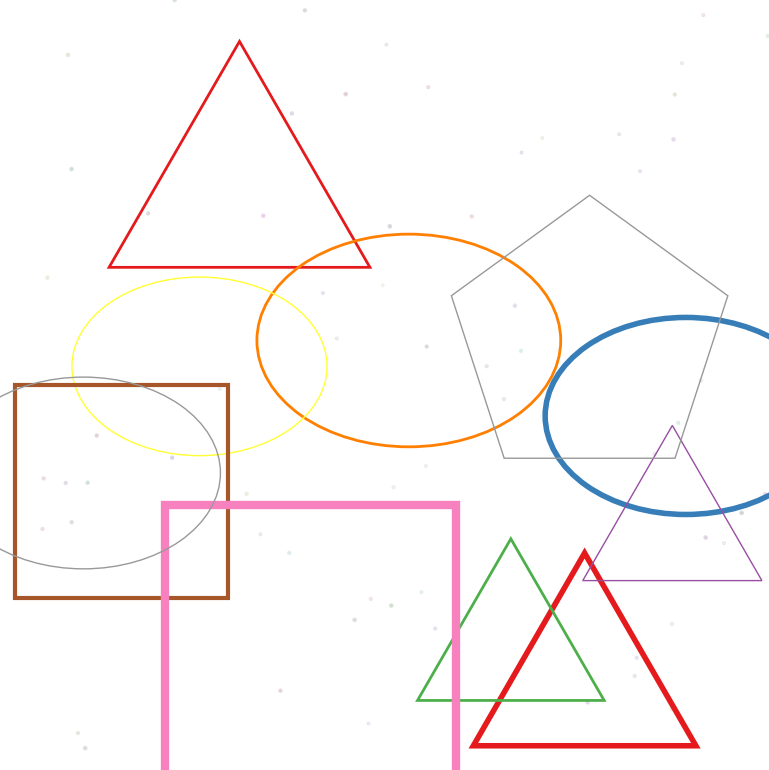[{"shape": "triangle", "thickness": 1, "radius": 0.98, "center": [0.311, 0.751]}, {"shape": "triangle", "thickness": 2, "radius": 0.83, "center": [0.759, 0.115]}, {"shape": "oval", "thickness": 2, "radius": 0.91, "center": [0.891, 0.46]}, {"shape": "triangle", "thickness": 1, "radius": 0.7, "center": [0.663, 0.16]}, {"shape": "triangle", "thickness": 0.5, "radius": 0.67, "center": [0.873, 0.313]}, {"shape": "oval", "thickness": 1, "radius": 0.99, "center": [0.531, 0.558]}, {"shape": "oval", "thickness": 0.5, "radius": 0.83, "center": [0.259, 0.524]}, {"shape": "square", "thickness": 1.5, "radius": 0.69, "center": [0.158, 0.361]}, {"shape": "square", "thickness": 3, "radius": 0.94, "center": [0.403, 0.156]}, {"shape": "pentagon", "thickness": 0.5, "radius": 0.94, "center": [0.766, 0.558]}, {"shape": "oval", "thickness": 0.5, "radius": 0.89, "center": [0.108, 0.386]}]